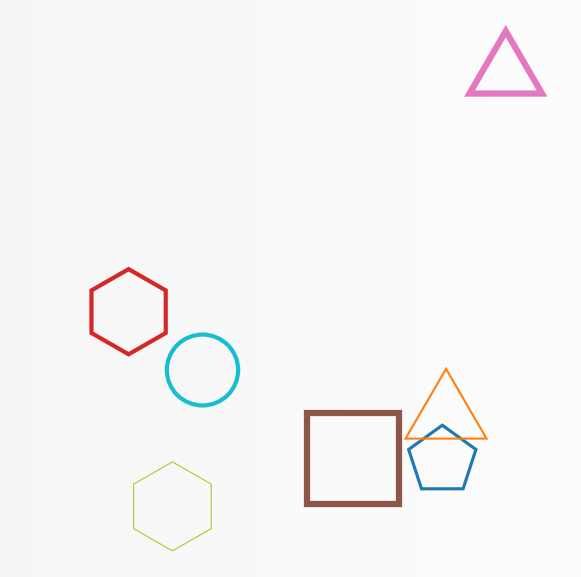[{"shape": "pentagon", "thickness": 1.5, "radius": 0.3, "center": [0.761, 0.202]}, {"shape": "triangle", "thickness": 1, "radius": 0.4, "center": [0.767, 0.28]}, {"shape": "hexagon", "thickness": 2, "radius": 0.37, "center": [0.221, 0.459]}, {"shape": "square", "thickness": 3, "radius": 0.4, "center": [0.607, 0.205]}, {"shape": "triangle", "thickness": 3, "radius": 0.36, "center": [0.87, 0.873]}, {"shape": "hexagon", "thickness": 0.5, "radius": 0.39, "center": [0.297, 0.122]}, {"shape": "circle", "thickness": 2, "radius": 0.31, "center": [0.348, 0.358]}]